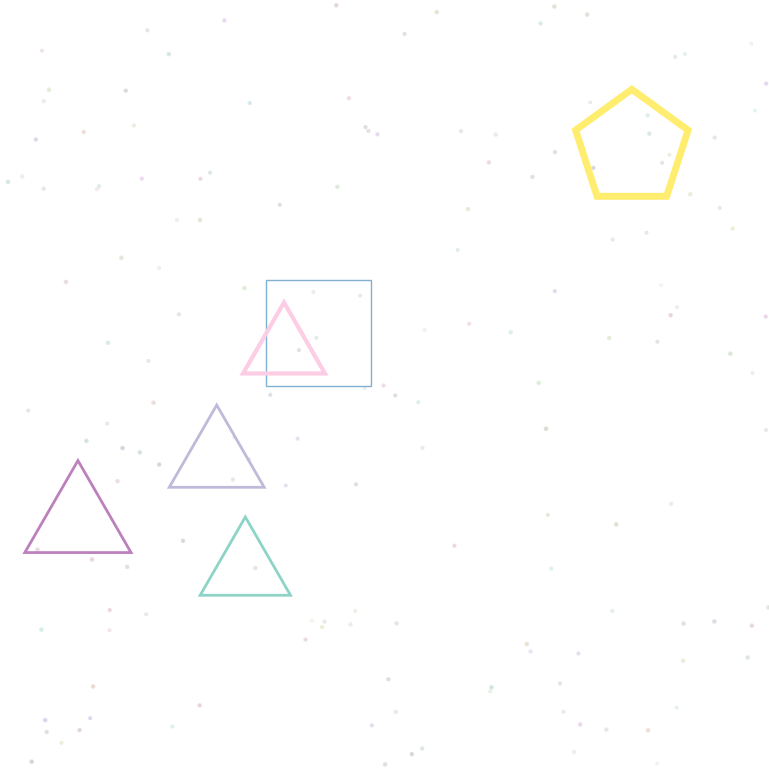[{"shape": "triangle", "thickness": 1, "radius": 0.34, "center": [0.319, 0.261]}, {"shape": "triangle", "thickness": 1, "radius": 0.36, "center": [0.281, 0.403]}, {"shape": "square", "thickness": 0.5, "radius": 0.34, "center": [0.414, 0.568]}, {"shape": "triangle", "thickness": 1.5, "radius": 0.31, "center": [0.369, 0.546]}, {"shape": "triangle", "thickness": 1, "radius": 0.4, "center": [0.101, 0.322]}, {"shape": "pentagon", "thickness": 2.5, "radius": 0.38, "center": [0.821, 0.807]}]